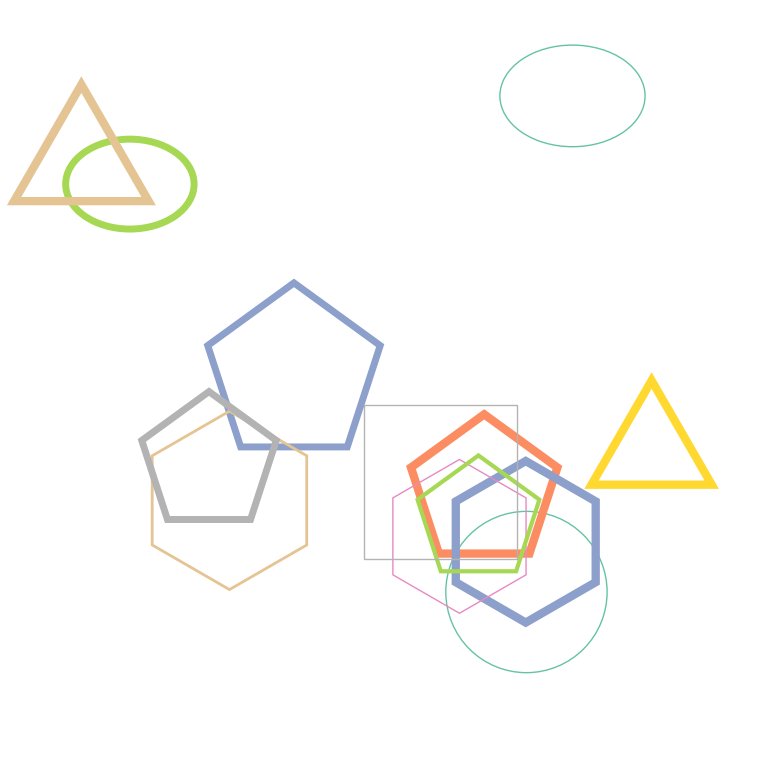[{"shape": "oval", "thickness": 0.5, "radius": 0.47, "center": [0.743, 0.875]}, {"shape": "circle", "thickness": 0.5, "radius": 0.52, "center": [0.684, 0.231]}, {"shape": "pentagon", "thickness": 3, "radius": 0.5, "center": [0.629, 0.362]}, {"shape": "pentagon", "thickness": 2.5, "radius": 0.59, "center": [0.382, 0.515]}, {"shape": "hexagon", "thickness": 3, "radius": 0.52, "center": [0.683, 0.296]}, {"shape": "hexagon", "thickness": 0.5, "radius": 0.5, "center": [0.597, 0.303]}, {"shape": "oval", "thickness": 2.5, "radius": 0.42, "center": [0.169, 0.761]}, {"shape": "pentagon", "thickness": 1.5, "radius": 0.42, "center": [0.621, 0.325]}, {"shape": "triangle", "thickness": 3, "radius": 0.45, "center": [0.846, 0.416]}, {"shape": "hexagon", "thickness": 1, "radius": 0.58, "center": [0.298, 0.35]}, {"shape": "triangle", "thickness": 3, "radius": 0.5, "center": [0.106, 0.789]}, {"shape": "pentagon", "thickness": 2.5, "radius": 0.46, "center": [0.271, 0.4]}, {"shape": "square", "thickness": 0.5, "radius": 0.5, "center": [0.572, 0.374]}]